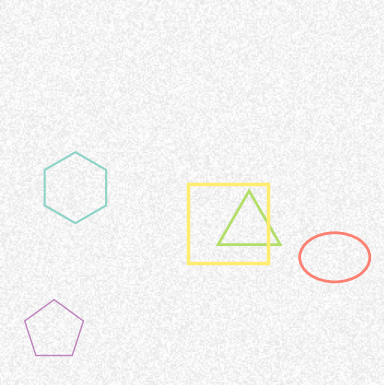[{"shape": "hexagon", "thickness": 1.5, "radius": 0.46, "center": [0.196, 0.513]}, {"shape": "oval", "thickness": 2, "radius": 0.46, "center": [0.869, 0.332]}, {"shape": "triangle", "thickness": 2, "radius": 0.47, "center": [0.647, 0.411]}, {"shape": "pentagon", "thickness": 1, "radius": 0.4, "center": [0.14, 0.141]}, {"shape": "square", "thickness": 2.5, "radius": 0.52, "center": [0.592, 0.419]}]